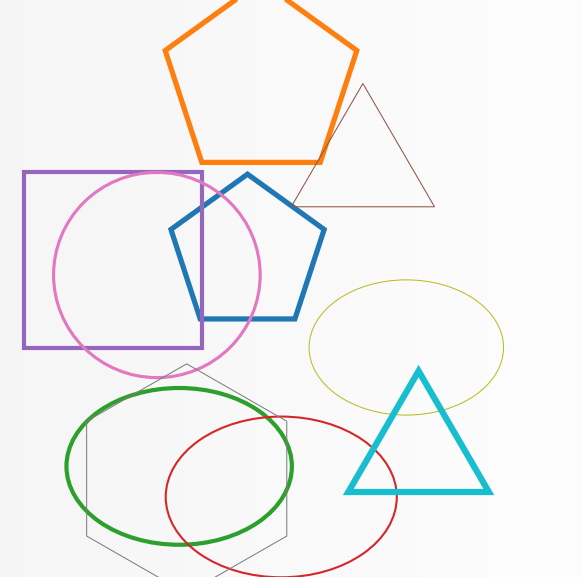[{"shape": "pentagon", "thickness": 2.5, "radius": 0.69, "center": [0.426, 0.559]}, {"shape": "pentagon", "thickness": 2.5, "radius": 0.87, "center": [0.449, 0.858]}, {"shape": "oval", "thickness": 2, "radius": 0.97, "center": [0.308, 0.192]}, {"shape": "oval", "thickness": 1, "radius": 0.99, "center": [0.484, 0.139]}, {"shape": "square", "thickness": 2, "radius": 0.76, "center": [0.195, 0.549]}, {"shape": "triangle", "thickness": 0.5, "radius": 0.71, "center": [0.624, 0.712]}, {"shape": "circle", "thickness": 1.5, "radius": 0.89, "center": [0.27, 0.523]}, {"shape": "hexagon", "thickness": 0.5, "radius": 0.99, "center": [0.321, 0.17]}, {"shape": "oval", "thickness": 0.5, "radius": 0.84, "center": [0.699, 0.397]}, {"shape": "triangle", "thickness": 3, "radius": 0.7, "center": [0.72, 0.217]}]